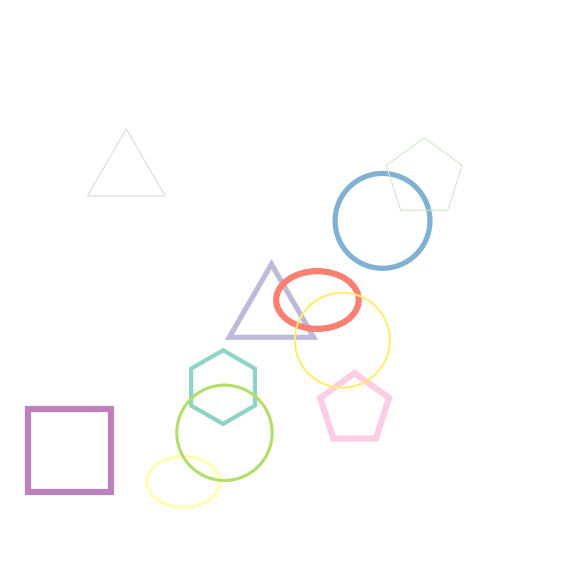[{"shape": "hexagon", "thickness": 2, "radius": 0.32, "center": [0.386, 0.329]}, {"shape": "oval", "thickness": 1.5, "radius": 0.32, "center": [0.318, 0.165]}, {"shape": "triangle", "thickness": 2.5, "radius": 0.42, "center": [0.47, 0.457]}, {"shape": "oval", "thickness": 3, "radius": 0.36, "center": [0.55, 0.48]}, {"shape": "circle", "thickness": 2.5, "radius": 0.41, "center": [0.662, 0.617]}, {"shape": "circle", "thickness": 1.5, "radius": 0.41, "center": [0.389, 0.25]}, {"shape": "pentagon", "thickness": 3, "radius": 0.31, "center": [0.614, 0.291]}, {"shape": "triangle", "thickness": 0.5, "radius": 0.39, "center": [0.219, 0.699]}, {"shape": "square", "thickness": 3, "radius": 0.36, "center": [0.12, 0.219]}, {"shape": "pentagon", "thickness": 0.5, "radius": 0.35, "center": [0.735, 0.691]}, {"shape": "circle", "thickness": 1, "radius": 0.41, "center": [0.593, 0.41]}]